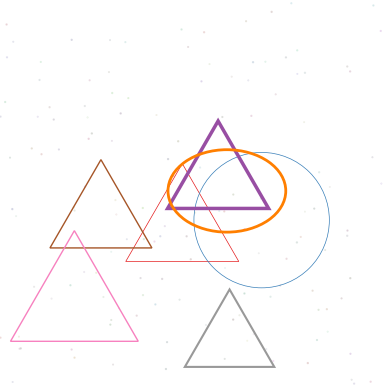[{"shape": "triangle", "thickness": 0.5, "radius": 0.85, "center": [0.473, 0.406]}, {"shape": "circle", "thickness": 0.5, "radius": 0.88, "center": [0.68, 0.428]}, {"shape": "triangle", "thickness": 2.5, "radius": 0.76, "center": [0.566, 0.534]}, {"shape": "oval", "thickness": 2, "radius": 0.76, "center": [0.589, 0.504]}, {"shape": "triangle", "thickness": 1, "radius": 0.76, "center": [0.262, 0.432]}, {"shape": "triangle", "thickness": 1, "radius": 0.96, "center": [0.193, 0.209]}, {"shape": "triangle", "thickness": 1.5, "radius": 0.67, "center": [0.596, 0.114]}]